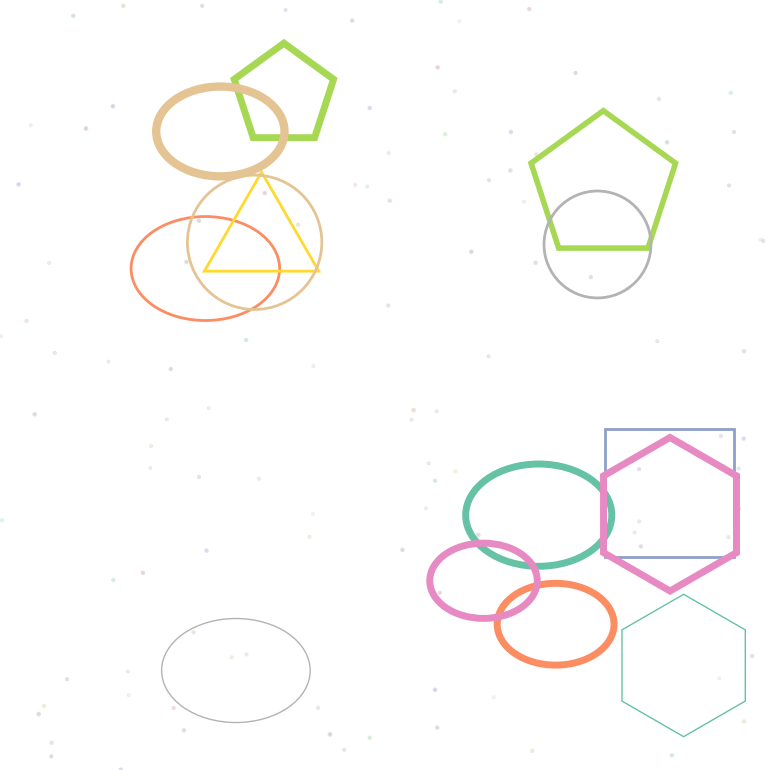[{"shape": "oval", "thickness": 2.5, "radius": 0.47, "center": [0.7, 0.331]}, {"shape": "hexagon", "thickness": 0.5, "radius": 0.46, "center": [0.888, 0.136]}, {"shape": "oval", "thickness": 2.5, "radius": 0.38, "center": [0.722, 0.189]}, {"shape": "oval", "thickness": 1, "radius": 0.48, "center": [0.267, 0.651]}, {"shape": "square", "thickness": 1, "radius": 0.42, "center": [0.869, 0.36]}, {"shape": "oval", "thickness": 2.5, "radius": 0.35, "center": [0.628, 0.246]}, {"shape": "hexagon", "thickness": 2.5, "radius": 0.5, "center": [0.87, 0.332]}, {"shape": "pentagon", "thickness": 2.5, "radius": 0.34, "center": [0.369, 0.876]}, {"shape": "pentagon", "thickness": 2, "radius": 0.49, "center": [0.784, 0.758]}, {"shape": "triangle", "thickness": 1, "radius": 0.43, "center": [0.34, 0.691]}, {"shape": "circle", "thickness": 1, "radius": 0.44, "center": [0.331, 0.685]}, {"shape": "oval", "thickness": 3, "radius": 0.42, "center": [0.286, 0.829]}, {"shape": "oval", "thickness": 0.5, "radius": 0.48, "center": [0.306, 0.129]}, {"shape": "circle", "thickness": 1, "radius": 0.35, "center": [0.776, 0.682]}]